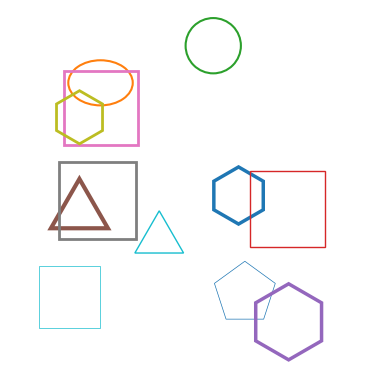[{"shape": "pentagon", "thickness": 0.5, "radius": 0.42, "center": [0.636, 0.238]}, {"shape": "hexagon", "thickness": 2.5, "radius": 0.37, "center": [0.62, 0.492]}, {"shape": "oval", "thickness": 1.5, "radius": 0.42, "center": [0.261, 0.785]}, {"shape": "circle", "thickness": 1.5, "radius": 0.36, "center": [0.554, 0.881]}, {"shape": "square", "thickness": 1, "radius": 0.49, "center": [0.747, 0.457]}, {"shape": "hexagon", "thickness": 2.5, "radius": 0.49, "center": [0.75, 0.164]}, {"shape": "triangle", "thickness": 3, "radius": 0.43, "center": [0.206, 0.45]}, {"shape": "square", "thickness": 2, "radius": 0.48, "center": [0.262, 0.72]}, {"shape": "square", "thickness": 2, "radius": 0.5, "center": [0.253, 0.479]}, {"shape": "hexagon", "thickness": 2, "radius": 0.34, "center": [0.207, 0.695]}, {"shape": "square", "thickness": 0.5, "radius": 0.4, "center": [0.18, 0.229]}, {"shape": "triangle", "thickness": 1, "radius": 0.37, "center": [0.414, 0.379]}]